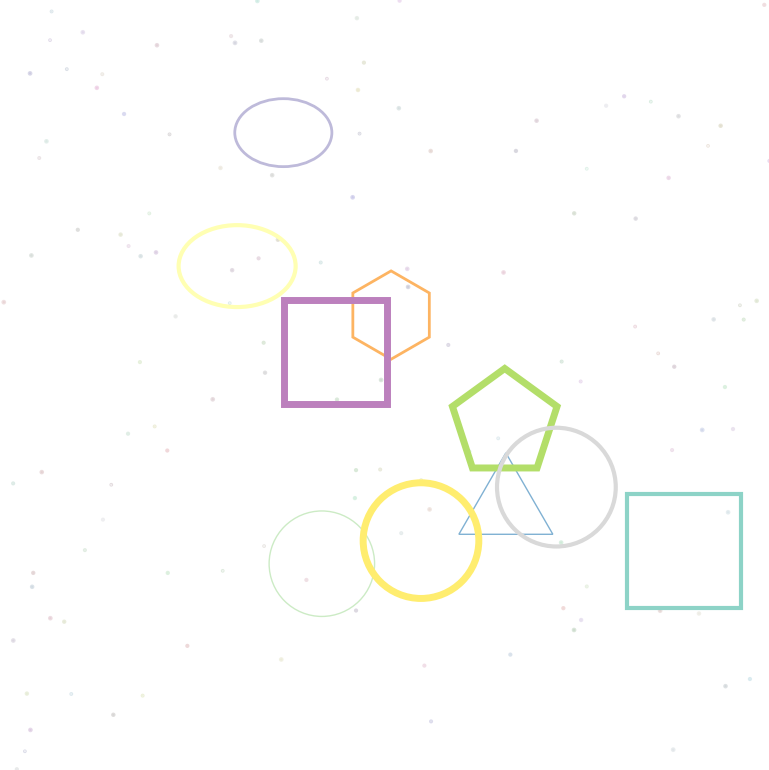[{"shape": "square", "thickness": 1.5, "radius": 0.37, "center": [0.888, 0.284]}, {"shape": "oval", "thickness": 1.5, "radius": 0.38, "center": [0.308, 0.654]}, {"shape": "oval", "thickness": 1, "radius": 0.32, "center": [0.368, 0.828]}, {"shape": "triangle", "thickness": 0.5, "radius": 0.35, "center": [0.657, 0.341]}, {"shape": "hexagon", "thickness": 1, "radius": 0.29, "center": [0.508, 0.591]}, {"shape": "pentagon", "thickness": 2.5, "radius": 0.36, "center": [0.655, 0.45]}, {"shape": "circle", "thickness": 1.5, "radius": 0.39, "center": [0.723, 0.367]}, {"shape": "square", "thickness": 2.5, "radius": 0.34, "center": [0.436, 0.543]}, {"shape": "circle", "thickness": 0.5, "radius": 0.34, "center": [0.418, 0.268]}, {"shape": "circle", "thickness": 2.5, "radius": 0.38, "center": [0.547, 0.298]}]